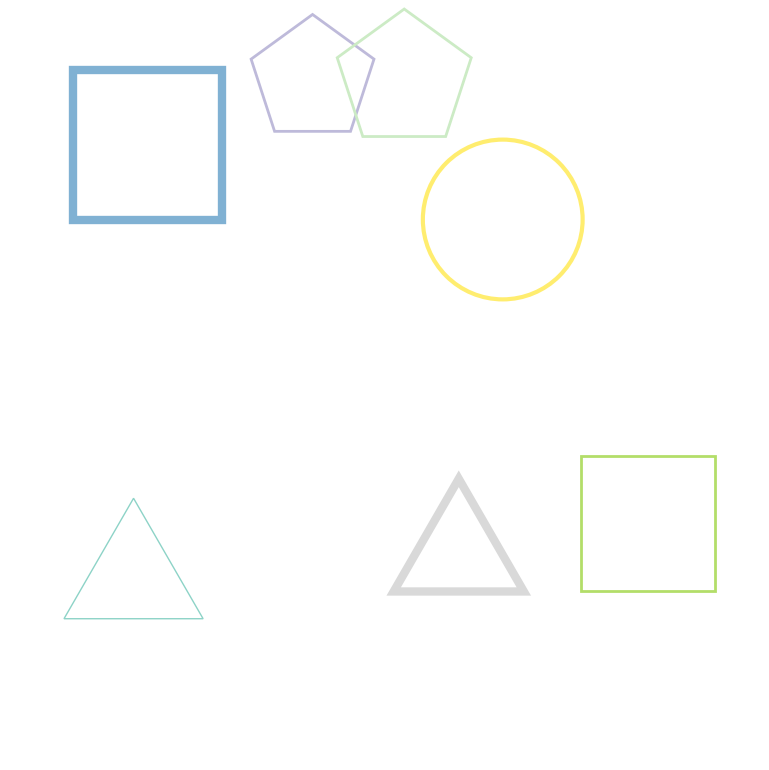[{"shape": "triangle", "thickness": 0.5, "radius": 0.52, "center": [0.173, 0.249]}, {"shape": "pentagon", "thickness": 1, "radius": 0.42, "center": [0.406, 0.897]}, {"shape": "square", "thickness": 3, "radius": 0.49, "center": [0.192, 0.812]}, {"shape": "square", "thickness": 1, "radius": 0.44, "center": [0.841, 0.32]}, {"shape": "triangle", "thickness": 3, "radius": 0.49, "center": [0.596, 0.281]}, {"shape": "pentagon", "thickness": 1, "radius": 0.46, "center": [0.525, 0.897]}, {"shape": "circle", "thickness": 1.5, "radius": 0.52, "center": [0.653, 0.715]}]